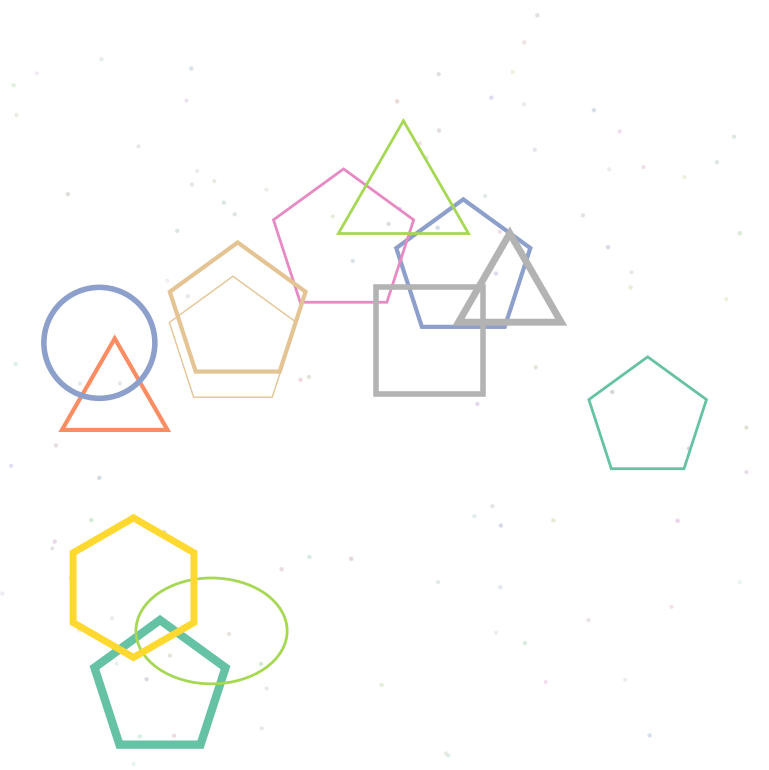[{"shape": "pentagon", "thickness": 3, "radius": 0.45, "center": [0.208, 0.105]}, {"shape": "pentagon", "thickness": 1, "radius": 0.4, "center": [0.841, 0.456]}, {"shape": "triangle", "thickness": 1.5, "radius": 0.4, "center": [0.149, 0.481]}, {"shape": "pentagon", "thickness": 1.5, "radius": 0.46, "center": [0.602, 0.65]}, {"shape": "circle", "thickness": 2, "radius": 0.36, "center": [0.129, 0.555]}, {"shape": "pentagon", "thickness": 1, "radius": 0.48, "center": [0.446, 0.685]}, {"shape": "triangle", "thickness": 1, "radius": 0.49, "center": [0.524, 0.746]}, {"shape": "oval", "thickness": 1, "radius": 0.49, "center": [0.275, 0.181]}, {"shape": "hexagon", "thickness": 2.5, "radius": 0.45, "center": [0.173, 0.237]}, {"shape": "pentagon", "thickness": 1.5, "radius": 0.46, "center": [0.309, 0.592]}, {"shape": "pentagon", "thickness": 0.5, "radius": 0.43, "center": [0.303, 0.554]}, {"shape": "triangle", "thickness": 2.5, "radius": 0.38, "center": [0.662, 0.62]}, {"shape": "square", "thickness": 2, "radius": 0.35, "center": [0.558, 0.558]}]